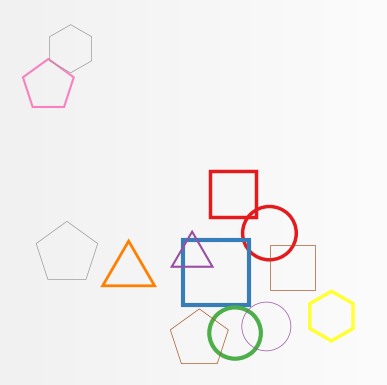[{"shape": "square", "thickness": 2.5, "radius": 0.3, "center": [0.6, 0.496]}, {"shape": "circle", "thickness": 2.5, "radius": 0.35, "center": [0.695, 0.394]}, {"shape": "square", "thickness": 3, "radius": 0.42, "center": [0.558, 0.293]}, {"shape": "circle", "thickness": 3, "radius": 0.33, "center": [0.607, 0.135]}, {"shape": "circle", "thickness": 0.5, "radius": 0.32, "center": [0.687, 0.152]}, {"shape": "triangle", "thickness": 1.5, "radius": 0.3, "center": [0.496, 0.338]}, {"shape": "triangle", "thickness": 2, "radius": 0.39, "center": [0.332, 0.296]}, {"shape": "hexagon", "thickness": 2.5, "radius": 0.32, "center": [0.855, 0.179]}, {"shape": "square", "thickness": 0.5, "radius": 0.29, "center": [0.755, 0.305]}, {"shape": "pentagon", "thickness": 0.5, "radius": 0.39, "center": [0.514, 0.119]}, {"shape": "pentagon", "thickness": 1.5, "radius": 0.34, "center": [0.125, 0.778]}, {"shape": "hexagon", "thickness": 0.5, "radius": 0.31, "center": [0.182, 0.873]}, {"shape": "pentagon", "thickness": 0.5, "radius": 0.42, "center": [0.173, 0.342]}]